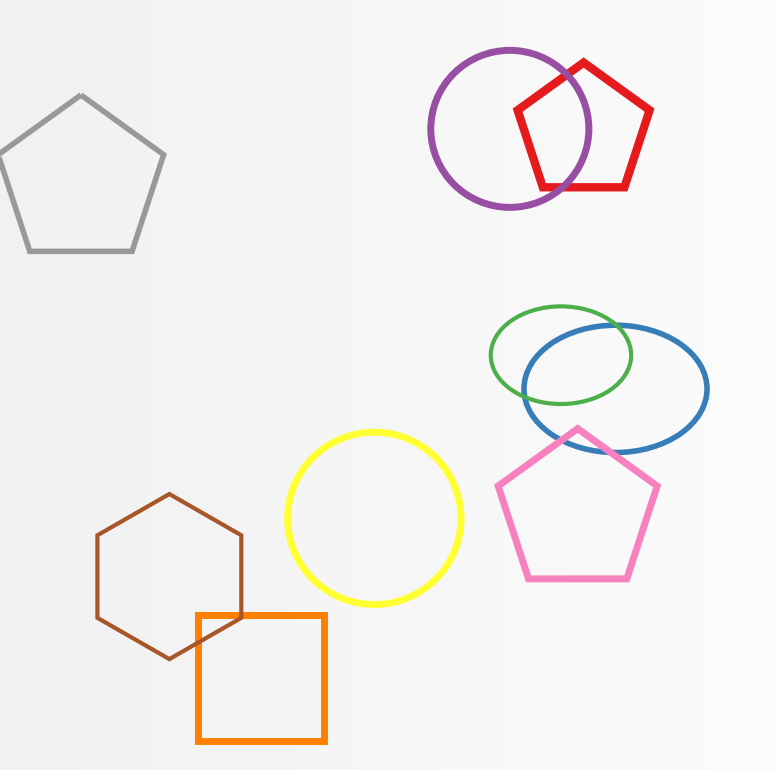[{"shape": "pentagon", "thickness": 3, "radius": 0.45, "center": [0.753, 0.829]}, {"shape": "oval", "thickness": 2, "radius": 0.59, "center": [0.794, 0.495]}, {"shape": "oval", "thickness": 1.5, "radius": 0.45, "center": [0.724, 0.539]}, {"shape": "circle", "thickness": 2.5, "radius": 0.51, "center": [0.658, 0.833]}, {"shape": "square", "thickness": 2.5, "radius": 0.41, "center": [0.337, 0.12]}, {"shape": "circle", "thickness": 2.5, "radius": 0.56, "center": [0.483, 0.327]}, {"shape": "hexagon", "thickness": 1.5, "radius": 0.54, "center": [0.219, 0.251]}, {"shape": "pentagon", "thickness": 2.5, "radius": 0.54, "center": [0.745, 0.336]}, {"shape": "pentagon", "thickness": 2, "radius": 0.56, "center": [0.104, 0.764]}]